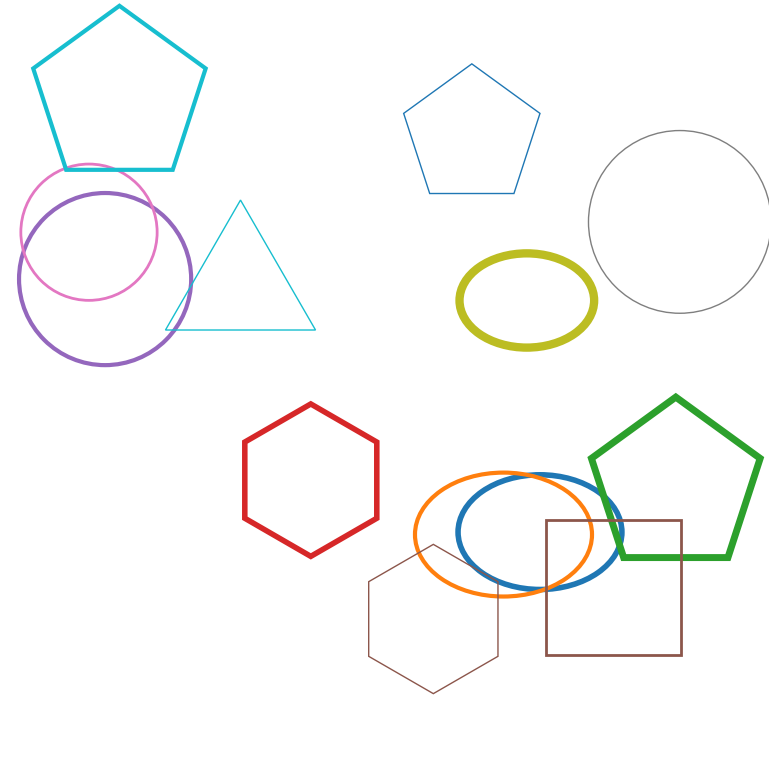[{"shape": "pentagon", "thickness": 0.5, "radius": 0.47, "center": [0.613, 0.824]}, {"shape": "oval", "thickness": 2, "radius": 0.53, "center": [0.701, 0.309]}, {"shape": "oval", "thickness": 1.5, "radius": 0.57, "center": [0.654, 0.306]}, {"shape": "pentagon", "thickness": 2.5, "radius": 0.58, "center": [0.878, 0.369]}, {"shape": "hexagon", "thickness": 2, "radius": 0.49, "center": [0.404, 0.376]}, {"shape": "circle", "thickness": 1.5, "radius": 0.56, "center": [0.136, 0.638]}, {"shape": "hexagon", "thickness": 0.5, "radius": 0.48, "center": [0.563, 0.196]}, {"shape": "square", "thickness": 1, "radius": 0.44, "center": [0.796, 0.237]}, {"shape": "circle", "thickness": 1, "radius": 0.44, "center": [0.116, 0.698]}, {"shape": "circle", "thickness": 0.5, "radius": 0.59, "center": [0.883, 0.712]}, {"shape": "oval", "thickness": 3, "radius": 0.44, "center": [0.684, 0.61]}, {"shape": "pentagon", "thickness": 1.5, "radius": 0.59, "center": [0.155, 0.875]}, {"shape": "triangle", "thickness": 0.5, "radius": 0.56, "center": [0.312, 0.628]}]